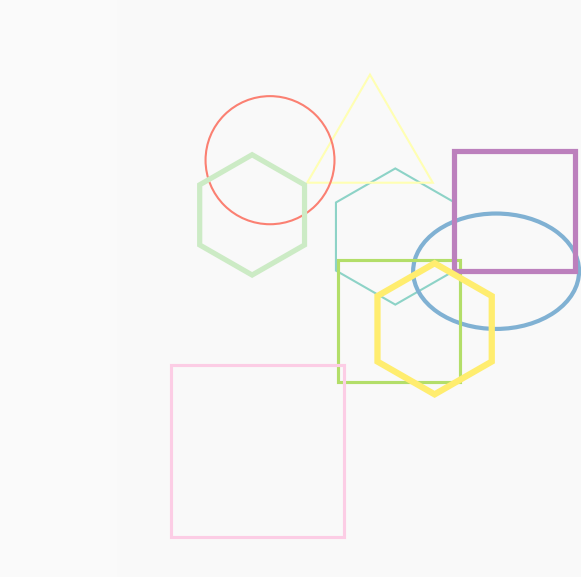[{"shape": "hexagon", "thickness": 1, "radius": 0.59, "center": [0.68, 0.59]}, {"shape": "triangle", "thickness": 1, "radius": 0.62, "center": [0.637, 0.745]}, {"shape": "circle", "thickness": 1, "radius": 0.55, "center": [0.465, 0.722]}, {"shape": "oval", "thickness": 2, "radius": 0.71, "center": [0.854, 0.529]}, {"shape": "square", "thickness": 1.5, "radius": 0.53, "center": [0.687, 0.443]}, {"shape": "square", "thickness": 1.5, "radius": 0.75, "center": [0.443, 0.218]}, {"shape": "square", "thickness": 2.5, "radius": 0.52, "center": [0.885, 0.634]}, {"shape": "hexagon", "thickness": 2.5, "radius": 0.52, "center": [0.434, 0.627]}, {"shape": "hexagon", "thickness": 3, "radius": 0.57, "center": [0.748, 0.43]}]